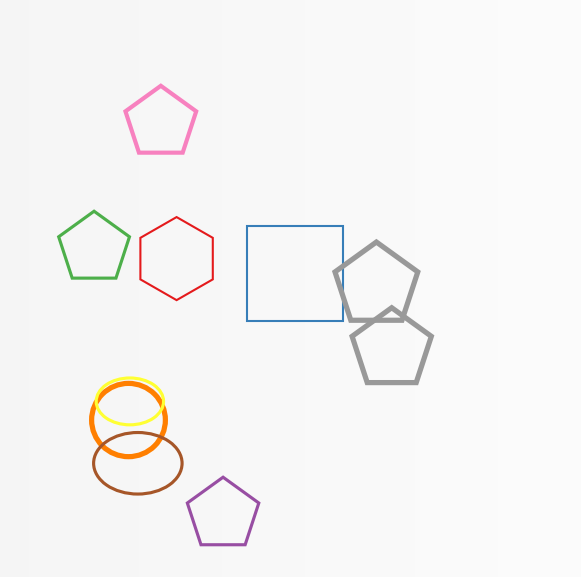[{"shape": "hexagon", "thickness": 1, "radius": 0.36, "center": [0.304, 0.551]}, {"shape": "square", "thickness": 1, "radius": 0.41, "center": [0.508, 0.525]}, {"shape": "pentagon", "thickness": 1.5, "radius": 0.32, "center": [0.162, 0.569]}, {"shape": "pentagon", "thickness": 1.5, "radius": 0.32, "center": [0.384, 0.108]}, {"shape": "circle", "thickness": 2.5, "radius": 0.32, "center": [0.221, 0.272]}, {"shape": "oval", "thickness": 1.5, "radius": 0.29, "center": [0.223, 0.304]}, {"shape": "oval", "thickness": 1.5, "radius": 0.38, "center": [0.237, 0.197]}, {"shape": "pentagon", "thickness": 2, "radius": 0.32, "center": [0.277, 0.787]}, {"shape": "pentagon", "thickness": 2.5, "radius": 0.36, "center": [0.674, 0.395]}, {"shape": "pentagon", "thickness": 2.5, "radius": 0.37, "center": [0.648, 0.505]}]